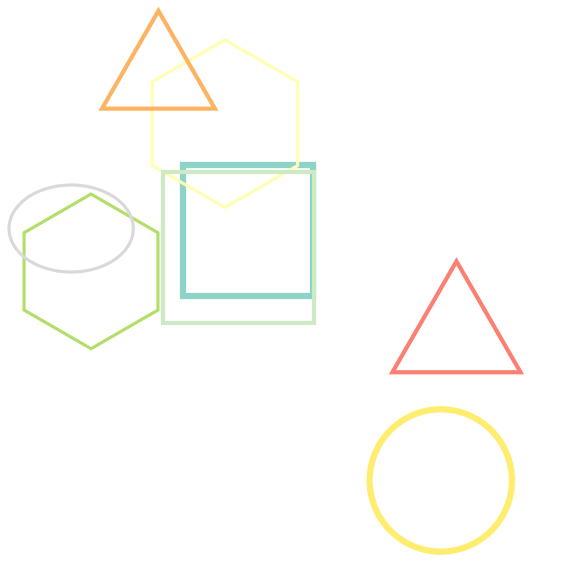[{"shape": "square", "thickness": 3, "radius": 0.56, "center": [0.429, 0.6]}, {"shape": "hexagon", "thickness": 1.5, "radius": 0.73, "center": [0.39, 0.785]}, {"shape": "triangle", "thickness": 2, "radius": 0.64, "center": [0.79, 0.419]}, {"shape": "triangle", "thickness": 2, "radius": 0.56, "center": [0.274, 0.867]}, {"shape": "hexagon", "thickness": 1.5, "radius": 0.67, "center": [0.158, 0.529]}, {"shape": "oval", "thickness": 1.5, "radius": 0.54, "center": [0.123, 0.603]}, {"shape": "square", "thickness": 2, "radius": 0.65, "center": [0.413, 0.571]}, {"shape": "circle", "thickness": 3, "radius": 0.62, "center": [0.763, 0.167]}]